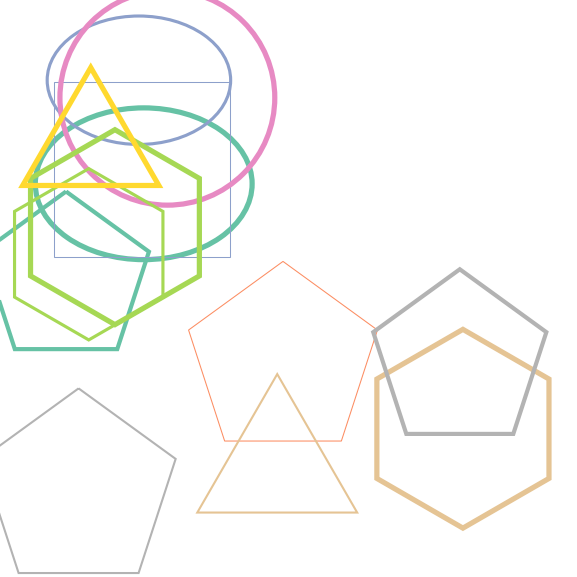[{"shape": "oval", "thickness": 2.5, "radius": 0.94, "center": [0.249, 0.681]}, {"shape": "pentagon", "thickness": 2, "radius": 0.75, "center": [0.114, 0.517]}, {"shape": "pentagon", "thickness": 0.5, "radius": 0.86, "center": [0.49, 0.375]}, {"shape": "square", "thickness": 0.5, "radius": 0.76, "center": [0.246, 0.706]}, {"shape": "oval", "thickness": 1.5, "radius": 0.79, "center": [0.241, 0.86]}, {"shape": "circle", "thickness": 2.5, "radius": 0.93, "center": [0.29, 0.83]}, {"shape": "hexagon", "thickness": 2.5, "radius": 0.84, "center": [0.199, 0.606]}, {"shape": "hexagon", "thickness": 1.5, "radius": 0.74, "center": [0.154, 0.559]}, {"shape": "triangle", "thickness": 2.5, "radius": 0.68, "center": [0.157, 0.746]}, {"shape": "triangle", "thickness": 1, "radius": 0.8, "center": [0.48, 0.192]}, {"shape": "hexagon", "thickness": 2.5, "radius": 0.86, "center": [0.802, 0.257]}, {"shape": "pentagon", "thickness": 1, "radius": 0.88, "center": [0.136, 0.15]}, {"shape": "pentagon", "thickness": 2, "radius": 0.79, "center": [0.796, 0.375]}]